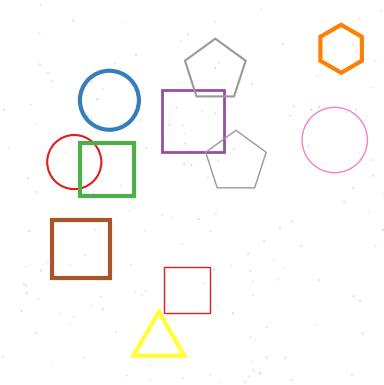[{"shape": "circle", "thickness": 1.5, "radius": 0.35, "center": [0.193, 0.579]}, {"shape": "square", "thickness": 1, "radius": 0.3, "center": [0.486, 0.247]}, {"shape": "circle", "thickness": 3, "radius": 0.38, "center": [0.284, 0.74]}, {"shape": "square", "thickness": 3, "radius": 0.35, "center": [0.278, 0.559]}, {"shape": "square", "thickness": 2, "radius": 0.4, "center": [0.501, 0.686]}, {"shape": "hexagon", "thickness": 3, "radius": 0.31, "center": [0.886, 0.873]}, {"shape": "triangle", "thickness": 3, "radius": 0.38, "center": [0.413, 0.114]}, {"shape": "square", "thickness": 3, "radius": 0.37, "center": [0.21, 0.354]}, {"shape": "circle", "thickness": 1, "radius": 0.42, "center": [0.869, 0.636]}, {"shape": "pentagon", "thickness": 1.5, "radius": 0.41, "center": [0.559, 0.817]}, {"shape": "pentagon", "thickness": 1, "radius": 0.41, "center": [0.613, 0.579]}]